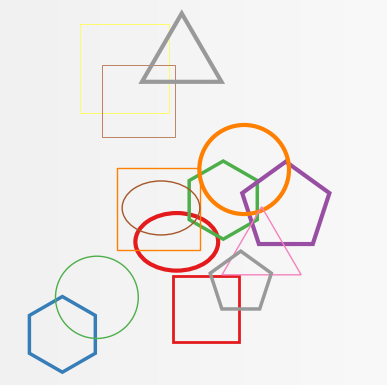[{"shape": "oval", "thickness": 3, "radius": 0.53, "center": [0.456, 0.372]}, {"shape": "square", "thickness": 2, "radius": 0.43, "center": [0.532, 0.198]}, {"shape": "hexagon", "thickness": 2.5, "radius": 0.49, "center": [0.161, 0.132]}, {"shape": "hexagon", "thickness": 2.5, "radius": 0.51, "center": [0.576, 0.48]}, {"shape": "circle", "thickness": 1, "radius": 0.53, "center": [0.25, 0.228]}, {"shape": "pentagon", "thickness": 3, "radius": 0.59, "center": [0.738, 0.462]}, {"shape": "square", "thickness": 1, "radius": 0.53, "center": [0.409, 0.456]}, {"shape": "circle", "thickness": 3, "radius": 0.58, "center": [0.63, 0.56]}, {"shape": "square", "thickness": 0.5, "radius": 0.58, "center": [0.321, 0.821]}, {"shape": "square", "thickness": 0.5, "radius": 0.47, "center": [0.358, 0.738]}, {"shape": "oval", "thickness": 1, "radius": 0.5, "center": [0.415, 0.46]}, {"shape": "triangle", "thickness": 1, "radius": 0.59, "center": [0.675, 0.345]}, {"shape": "pentagon", "thickness": 2.5, "radius": 0.42, "center": [0.621, 0.265]}, {"shape": "triangle", "thickness": 3, "radius": 0.59, "center": [0.469, 0.847]}]